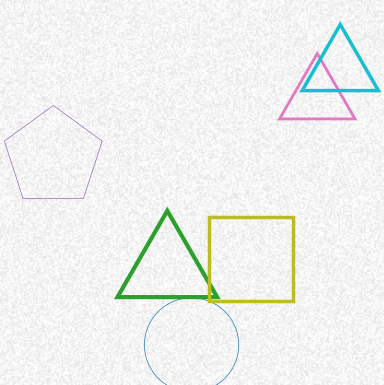[{"shape": "circle", "thickness": 0.5, "radius": 0.61, "center": [0.498, 0.104]}, {"shape": "triangle", "thickness": 3, "radius": 0.75, "center": [0.435, 0.303]}, {"shape": "pentagon", "thickness": 0.5, "radius": 0.67, "center": [0.138, 0.592]}, {"shape": "triangle", "thickness": 2, "radius": 0.57, "center": [0.824, 0.748]}, {"shape": "square", "thickness": 2.5, "radius": 0.54, "center": [0.651, 0.327]}, {"shape": "triangle", "thickness": 2.5, "radius": 0.57, "center": [0.884, 0.822]}]